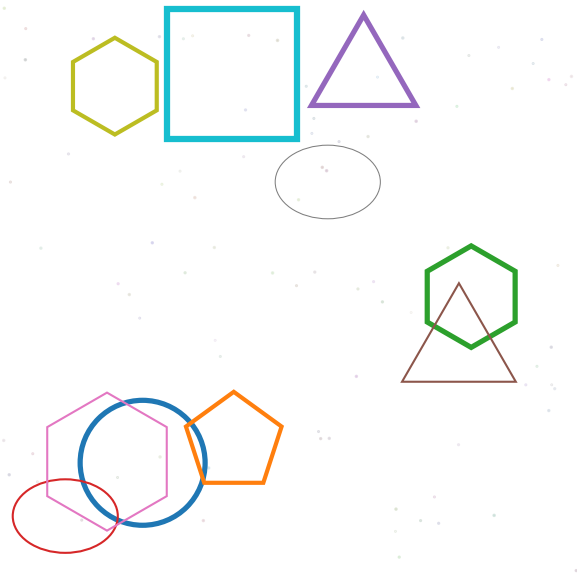[{"shape": "circle", "thickness": 2.5, "radius": 0.54, "center": [0.247, 0.198]}, {"shape": "pentagon", "thickness": 2, "radius": 0.44, "center": [0.405, 0.234]}, {"shape": "hexagon", "thickness": 2.5, "radius": 0.44, "center": [0.816, 0.485]}, {"shape": "oval", "thickness": 1, "radius": 0.45, "center": [0.113, 0.105]}, {"shape": "triangle", "thickness": 2.5, "radius": 0.52, "center": [0.63, 0.869]}, {"shape": "triangle", "thickness": 1, "radius": 0.57, "center": [0.795, 0.395]}, {"shape": "hexagon", "thickness": 1, "radius": 0.6, "center": [0.185, 0.2]}, {"shape": "oval", "thickness": 0.5, "radius": 0.46, "center": [0.568, 0.684]}, {"shape": "hexagon", "thickness": 2, "radius": 0.42, "center": [0.199, 0.85]}, {"shape": "square", "thickness": 3, "radius": 0.56, "center": [0.402, 0.871]}]